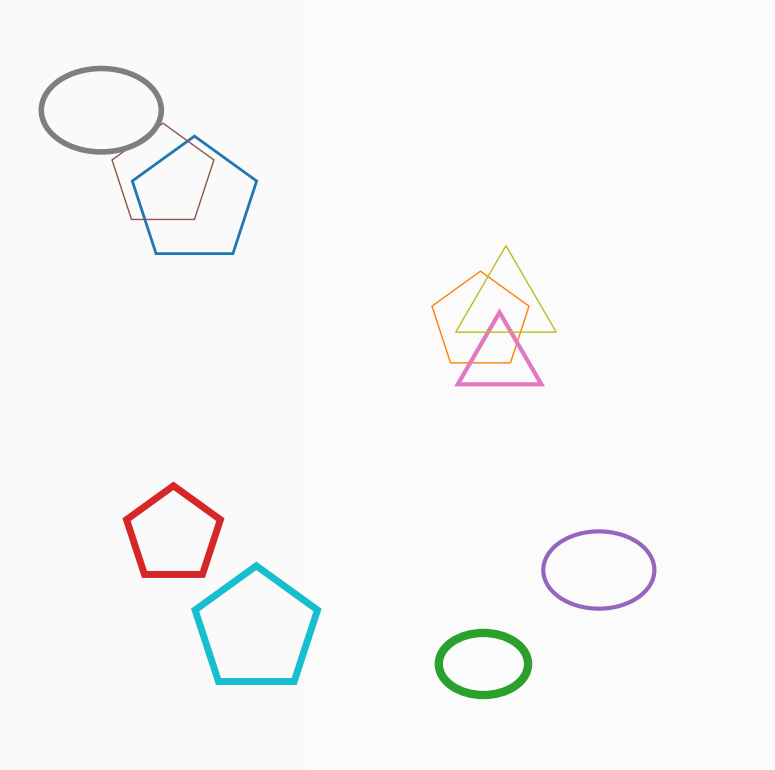[{"shape": "pentagon", "thickness": 1, "radius": 0.42, "center": [0.251, 0.739]}, {"shape": "pentagon", "thickness": 0.5, "radius": 0.33, "center": [0.62, 0.582]}, {"shape": "oval", "thickness": 3, "radius": 0.29, "center": [0.624, 0.138]}, {"shape": "pentagon", "thickness": 2.5, "radius": 0.32, "center": [0.224, 0.305]}, {"shape": "oval", "thickness": 1.5, "radius": 0.36, "center": [0.773, 0.26]}, {"shape": "pentagon", "thickness": 0.5, "radius": 0.35, "center": [0.21, 0.771]}, {"shape": "triangle", "thickness": 1.5, "radius": 0.31, "center": [0.645, 0.532]}, {"shape": "oval", "thickness": 2, "radius": 0.39, "center": [0.131, 0.857]}, {"shape": "triangle", "thickness": 0.5, "radius": 0.37, "center": [0.653, 0.606]}, {"shape": "pentagon", "thickness": 2.5, "radius": 0.42, "center": [0.331, 0.182]}]